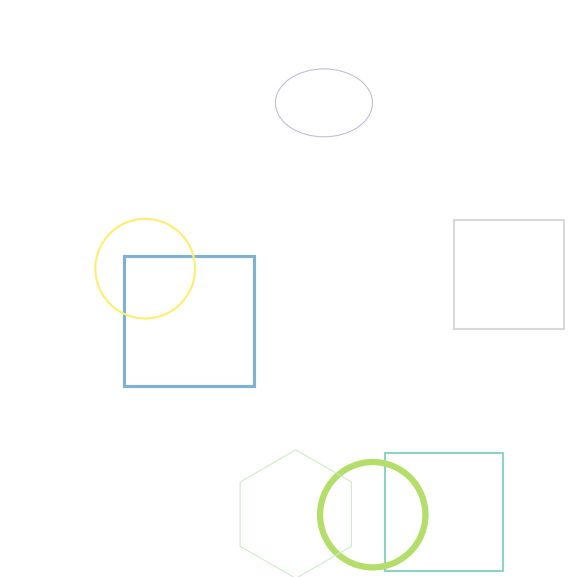[{"shape": "square", "thickness": 1, "radius": 0.51, "center": [0.769, 0.112]}, {"shape": "oval", "thickness": 0.5, "radius": 0.42, "center": [0.561, 0.821]}, {"shape": "square", "thickness": 1.5, "radius": 0.56, "center": [0.328, 0.443]}, {"shape": "circle", "thickness": 3, "radius": 0.46, "center": [0.645, 0.108]}, {"shape": "square", "thickness": 1, "radius": 0.48, "center": [0.881, 0.524]}, {"shape": "hexagon", "thickness": 0.5, "radius": 0.56, "center": [0.512, 0.109]}, {"shape": "circle", "thickness": 1, "radius": 0.43, "center": [0.251, 0.534]}]